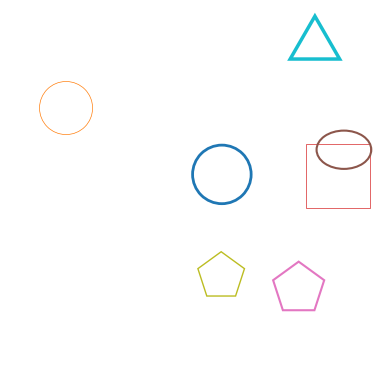[{"shape": "circle", "thickness": 2, "radius": 0.38, "center": [0.576, 0.547]}, {"shape": "circle", "thickness": 0.5, "radius": 0.34, "center": [0.172, 0.719]}, {"shape": "square", "thickness": 0.5, "radius": 0.42, "center": [0.878, 0.543]}, {"shape": "oval", "thickness": 1.5, "radius": 0.36, "center": [0.893, 0.611]}, {"shape": "pentagon", "thickness": 1.5, "radius": 0.35, "center": [0.776, 0.251]}, {"shape": "pentagon", "thickness": 1, "radius": 0.32, "center": [0.574, 0.283]}, {"shape": "triangle", "thickness": 2.5, "radius": 0.37, "center": [0.818, 0.884]}]